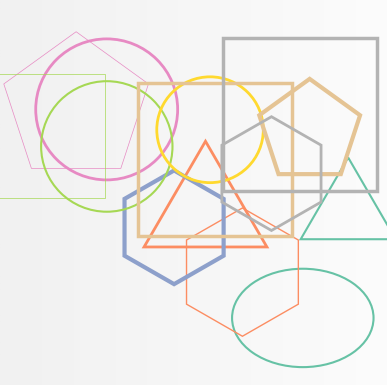[{"shape": "oval", "thickness": 1.5, "radius": 0.91, "center": [0.781, 0.174]}, {"shape": "triangle", "thickness": 1.5, "radius": 0.71, "center": [0.898, 0.449]}, {"shape": "triangle", "thickness": 2, "radius": 0.92, "center": [0.53, 0.45]}, {"shape": "hexagon", "thickness": 1, "radius": 0.83, "center": [0.626, 0.293]}, {"shape": "hexagon", "thickness": 3, "radius": 0.74, "center": [0.449, 0.41]}, {"shape": "circle", "thickness": 2, "radius": 0.92, "center": [0.275, 0.716]}, {"shape": "pentagon", "thickness": 0.5, "radius": 0.98, "center": [0.196, 0.721]}, {"shape": "circle", "thickness": 1.5, "radius": 0.85, "center": [0.276, 0.62]}, {"shape": "square", "thickness": 0.5, "radius": 0.8, "center": [0.11, 0.646]}, {"shape": "circle", "thickness": 2, "radius": 0.69, "center": [0.542, 0.663]}, {"shape": "square", "thickness": 2.5, "radius": 0.99, "center": [0.554, 0.586]}, {"shape": "pentagon", "thickness": 3, "radius": 0.68, "center": [0.799, 0.658]}, {"shape": "square", "thickness": 2.5, "radius": 0.99, "center": [0.774, 0.703]}, {"shape": "hexagon", "thickness": 2, "radius": 0.74, "center": [0.701, 0.549]}]